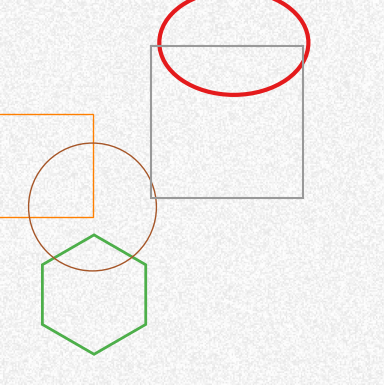[{"shape": "oval", "thickness": 3, "radius": 0.97, "center": [0.607, 0.889]}, {"shape": "hexagon", "thickness": 2, "radius": 0.78, "center": [0.244, 0.235]}, {"shape": "square", "thickness": 1, "radius": 0.67, "center": [0.108, 0.57]}, {"shape": "circle", "thickness": 1, "radius": 0.83, "center": [0.24, 0.462]}, {"shape": "square", "thickness": 1.5, "radius": 0.99, "center": [0.589, 0.684]}]